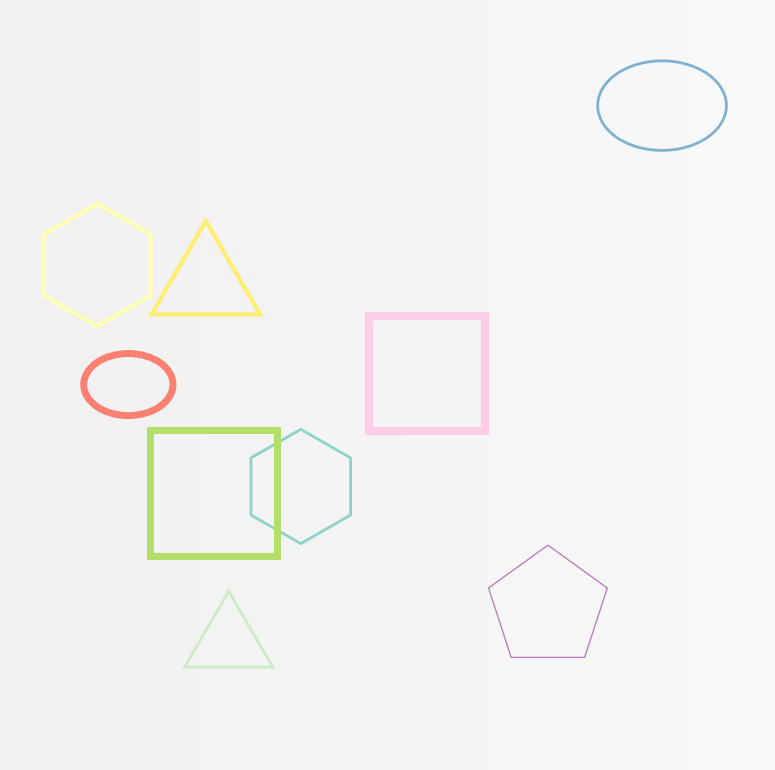[{"shape": "hexagon", "thickness": 1, "radius": 0.37, "center": [0.388, 0.368]}, {"shape": "hexagon", "thickness": 1.5, "radius": 0.4, "center": [0.125, 0.656]}, {"shape": "oval", "thickness": 2.5, "radius": 0.29, "center": [0.166, 0.501]}, {"shape": "oval", "thickness": 1, "radius": 0.42, "center": [0.854, 0.863]}, {"shape": "square", "thickness": 2.5, "radius": 0.41, "center": [0.276, 0.36]}, {"shape": "square", "thickness": 3, "radius": 0.37, "center": [0.551, 0.515]}, {"shape": "pentagon", "thickness": 0.5, "radius": 0.4, "center": [0.707, 0.211]}, {"shape": "triangle", "thickness": 1, "radius": 0.33, "center": [0.295, 0.167]}, {"shape": "triangle", "thickness": 1.5, "radius": 0.4, "center": [0.266, 0.632]}]